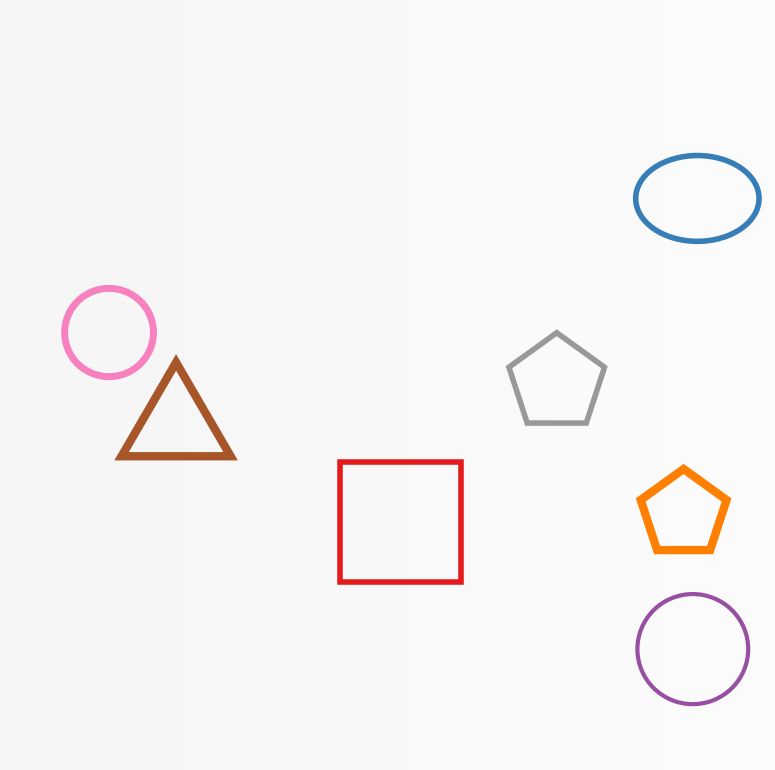[{"shape": "square", "thickness": 2, "radius": 0.39, "center": [0.517, 0.322]}, {"shape": "oval", "thickness": 2, "radius": 0.4, "center": [0.9, 0.742]}, {"shape": "circle", "thickness": 1.5, "radius": 0.36, "center": [0.894, 0.157]}, {"shape": "pentagon", "thickness": 3, "radius": 0.29, "center": [0.882, 0.333]}, {"shape": "triangle", "thickness": 3, "radius": 0.41, "center": [0.227, 0.448]}, {"shape": "circle", "thickness": 2.5, "radius": 0.29, "center": [0.141, 0.568]}, {"shape": "pentagon", "thickness": 2, "radius": 0.32, "center": [0.718, 0.503]}]